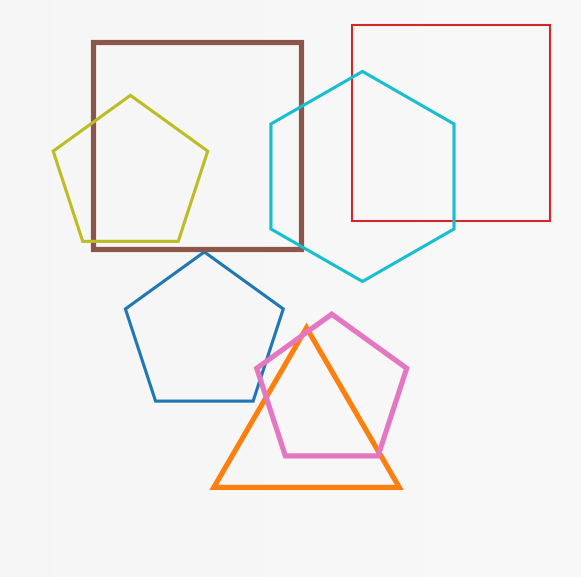[{"shape": "pentagon", "thickness": 1.5, "radius": 0.71, "center": [0.352, 0.42]}, {"shape": "triangle", "thickness": 2.5, "radius": 0.92, "center": [0.527, 0.247]}, {"shape": "square", "thickness": 1, "radius": 0.85, "center": [0.776, 0.787]}, {"shape": "square", "thickness": 2.5, "radius": 0.9, "center": [0.339, 0.747]}, {"shape": "pentagon", "thickness": 2.5, "radius": 0.68, "center": [0.571, 0.319]}, {"shape": "pentagon", "thickness": 1.5, "radius": 0.7, "center": [0.224, 0.694]}, {"shape": "hexagon", "thickness": 1.5, "radius": 0.91, "center": [0.624, 0.694]}]